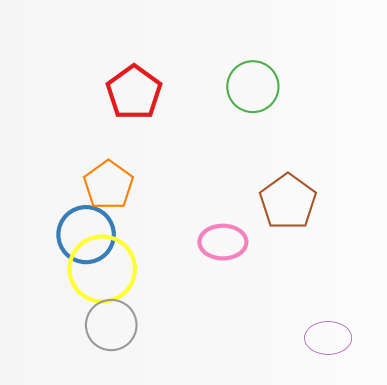[{"shape": "pentagon", "thickness": 3, "radius": 0.36, "center": [0.346, 0.76]}, {"shape": "circle", "thickness": 3, "radius": 0.36, "center": [0.222, 0.391]}, {"shape": "circle", "thickness": 1.5, "radius": 0.33, "center": [0.653, 0.775]}, {"shape": "oval", "thickness": 0.5, "radius": 0.3, "center": [0.847, 0.122]}, {"shape": "pentagon", "thickness": 1.5, "radius": 0.33, "center": [0.28, 0.519]}, {"shape": "circle", "thickness": 3, "radius": 0.42, "center": [0.264, 0.301]}, {"shape": "pentagon", "thickness": 1.5, "radius": 0.38, "center": [0.743, 0.476]}, {"shape": "oval", "thickness": 3, "radius": 0.3, "center": [0.575, 0.371]}, {"shape": "circle", "thickness": 1.5, "radius": 0.33, "center": [0.287, 0.156]}]